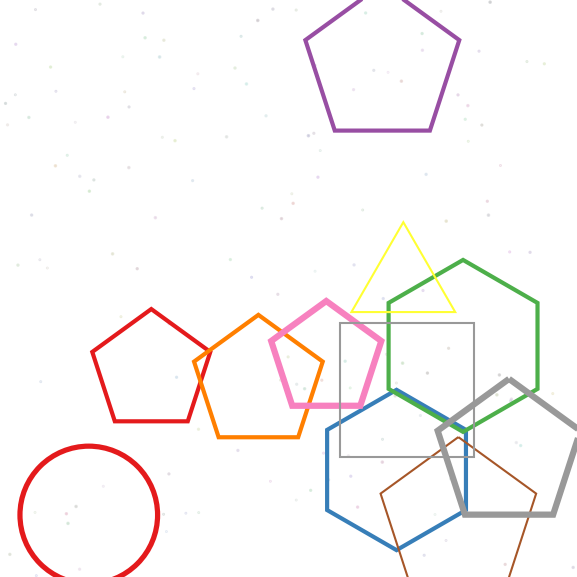[{"shape": "pentagon", "thickness": 2, "radius": 0.54, "center": [0.262, 0.357]}, {"shape": "circle", "thickness": 2.5, "radius": 0.6, "center": [0.154, 0.107]}, {"shape": "hexagon", "thickness": 2, "radius": 0.69, "center": [0.687, 0.185]}, {"shape": "hexagon", "thickness": 2, "radius": 0.74, "center": [0.802, 0.4]}, {"shape": "pentagon", "thickness": 2, "radius": 0.7, "center": [0.662, 0.886]}, {"shape": "pentagon", "thickness": 2, "radius": 0.59, "center": [0.447, 0.337]}, {"shape": "triangle", "thickness": 1, "radius": 0.52, "center": [0.698, 0.511]}, {"shape": "pentagon", "thickness": 1, "radius": 0.71, "center": [0.794, 0.101]}, {"shape": "pentagon", "thickness": 3, "radius": 0.5, "center": [0.565, 0.378]}, {"shape": "pentagon", "thickness": 3, "radius": 0.65, "center": [0.881, 0.213]}, {"shape": "square", "thickness": 1, "radius": 0.58, "center": [0.705, 0.324]}]